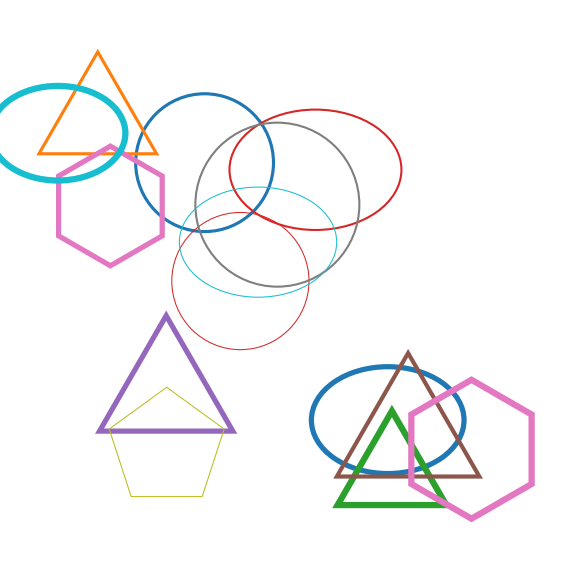[{"shape": "oval", "thickness": 2.5, "radius": 0.66, "center": [0.671, 0.272]}, {"shape": "circle", "thickness": 1.5, "radius": 0.6, "center": [0.354, 0.717]}, {"shape": "triangle", "thickness": 1.5, "radius": 0.59, "center": [0.169, 0.792]}, {"shape": "triangle", "thickness": 3, "radius": 0.54, "center": [0.679, 0.179]}, {"shape": "oval", "thickness": 1, "radius": 0.74, "center": [0.546, 0.705]}, {"shape": "circle", "thickness": 0.5, "radius": 0.59, "center": [0.416, 0.512]}, {"shape": "triangle", "thickness": 2.5, "radius": 0.67, "center": [0.288, 0.319]}, {"shape": "triangle", "thickness": 2, "radius": 0.71, "center": [0.707, 0.245]}, {"shape": "hexagon", "thickness": 3, "radius": 0.6, "center": [0.816, 0.221]}, {"shape": "hexagon", "thickness": 2.5, "radius": 0.52, "center": [0.191, 0.642]}, {"shape": "circle", "thickness": 1, "radius": 0.71, "center": [0.48, 0.645]}, {"shape": "pentagon", "thickness": 0.5, "radius": 0.52, "center": [0.289, 0.224]}, {"shape": "oval", "thickness": 0.5, "radius": 0.68, "center": [0.447, 0.58]}, {"shape": "oval", "thickness": 3, "radius": 0.58, "center": [0.1, 0.768]}]